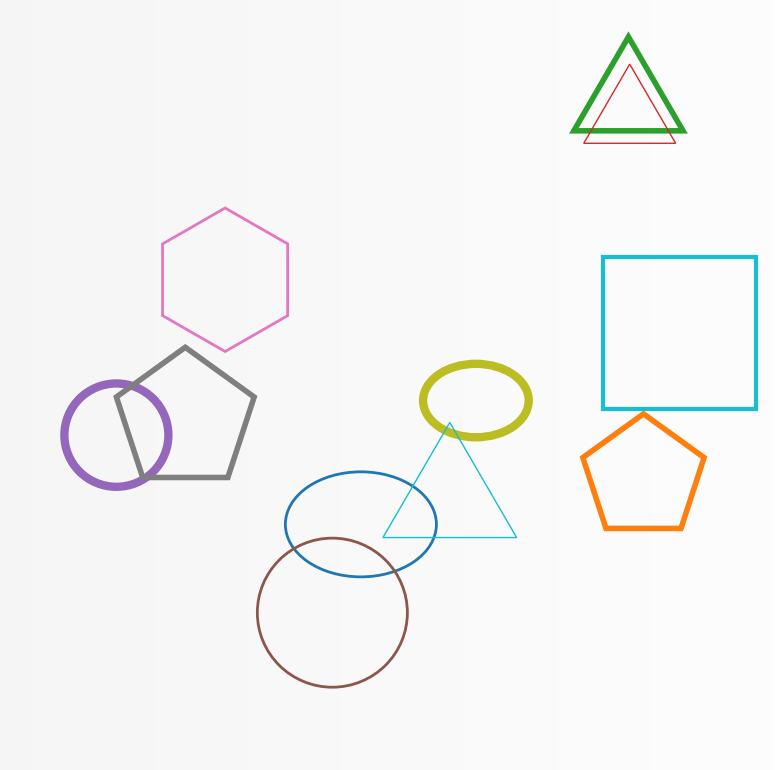[{"shape": "oval", "thickness": 1, "radius": 0.49, "center": [0.466, 0.319]}, {"shape": "pentagon", "thickness": 2, "radius": 0.41, "center": [0.83, 0.38]}, {"shape": "triangle", "thickness": 2, "radius": 0.41, "center": [0.811, 0.871]}, {"shape": "triangle", "thickness": 0.5, "radius": 0.34, "center": [0.813, 0.848]}, {"shape": "circle", "thickness": 3, "radius": 0.34, "center": [0.15, 0.435]}, {"shape": "circle", "thickness": 1, "radius": 0.48, "center": [0.429, 0.204]}, {"shape": "hexagon", "thickness": 1, "radius": 0.47, "center": [0.29, 0.637]}, {"shape": "pentagon", "thickness": 2, "radius": 0.47, "center": [0.239, 0.456]}, {"shape": "oval", "thickness": 3, "radius": 0.34, "center": [0.614, 0.48]}, {"shape": "triangle", "thickness": 0.5, "radius": 0.5, "center": [0.58, 0.352]}, {"shape": "square", "thickness": 1.5, "radius": 0.49, "center": [0.877, 0.568]}]